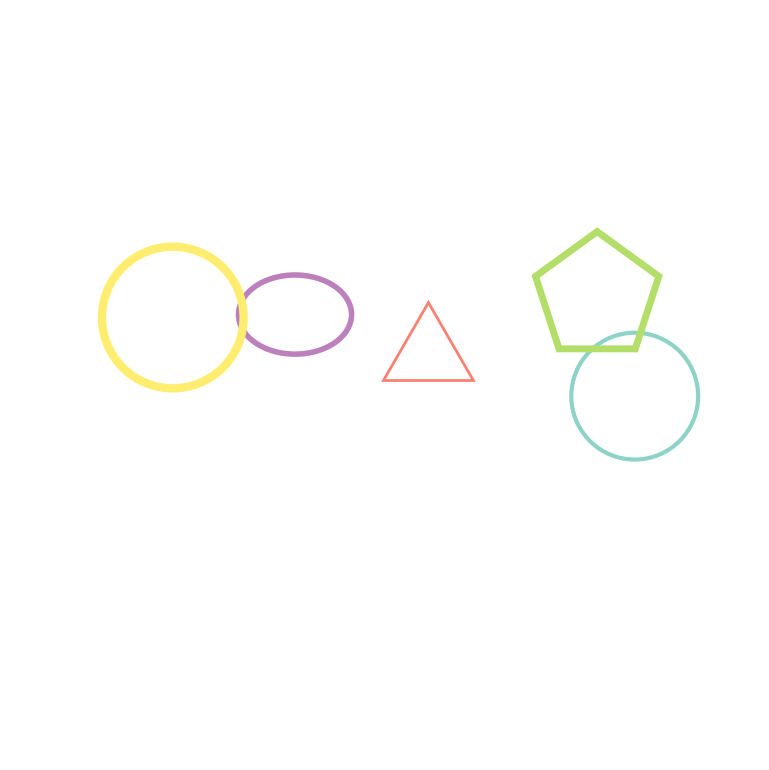[{"shape": "circle", "thickness": 1.5, "radius": 0.41, "center": [0.824, 0.486]}, {"shape": "triangle", "thickness": 1, "radius": 0.34, "center": [0.556, 0.54]}, {"shape": "pentagon", "thickness": 2.5, "radius": 0.42, "center": [0.776, 0.615]}, {"shape": "oval", "thickness": 2, "radius": 0.37, "center": [0.383, 0.591]}, {"shape": "circle", "thickness": 3, "radius": 0.46, "center": [0.224, 0.588]}]